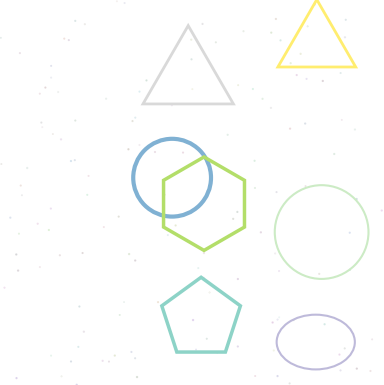[{"shape": "pentagon", "thickness": 2.5, "radius": 0.54, "center": [0.522, 0.172]}, {"shape": "oval", "thickness": 1.5, "radius": 0.51, "center": [0.82, 0.112]}, {"shape": "circle", "thickness": 3, "radius": 0.51, "center": [0.447, 0.538]}, {"shape": "hexagon", "thickness": 2.5, "radius": 0.61, "center": [0.53, 0.471]}, {"shape": "triangle", "thickness": 2, "radius": 0.68, "center": [0.489, 0.798]}, {"shape": "circle", "thickness": 1.5, "radius": 0.61, "center": [0.835, 0.397]}, {"shape": "triangle", "thickness": 2, "radius": 0.58, "center": [0.823, 0.884]}]